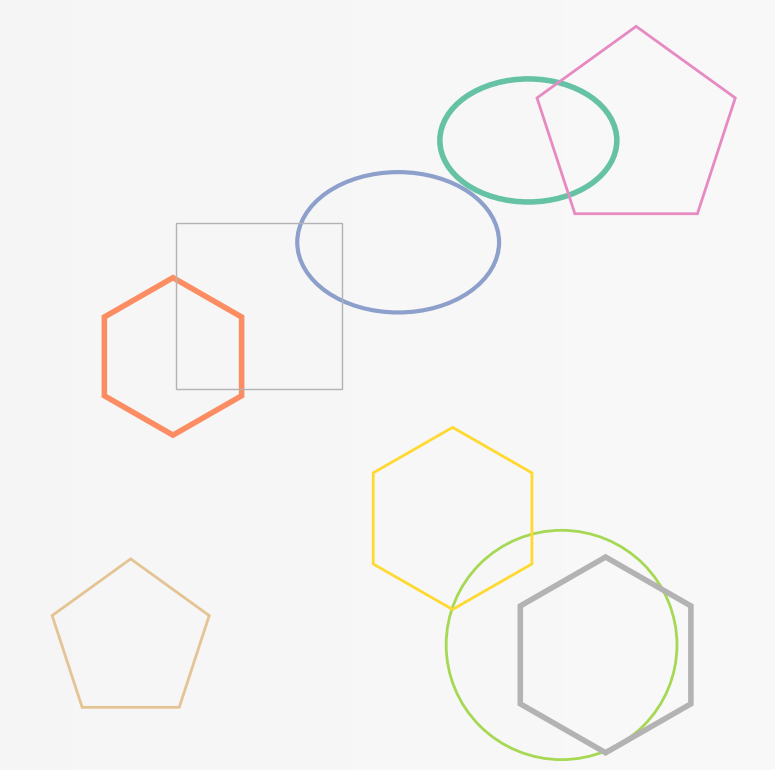[{"shape": "oval", "thickness": 2, "radius": 0.57, "center": [0.682, 0.818]}, {"shape": "hexagon", "thickness": 2, "radius": 0.51, "center": [0.223, 0.537]}, {"shape": "oval", "thickness": 1.5, "radius": 0.65, "center": [0.514, 0.685]}, {"shape": "pentagon", "thickness": 1, "radius": 0.67, "center": [0.821, 0.831]}, {"shape": "circle", "thickness": 1, "radius": 0.74, "center": [0.725, 0.162]}, {"shape": "hexagon", "thickness": 1, "radius": 0.59, "center": [0.584, 0.327]}, {"shape": "pentagon", "thickness": 1, "radius": 0.53, "center": [0.169, 0.168]}, {"shape": "hexagon", "thickness": 2, "radius": 0.64, "center": [0.781, 0.149]}, {"shape": "square", "thickness": 0.5, "radius": 0.54, "center": [0.334, 0.603]}]